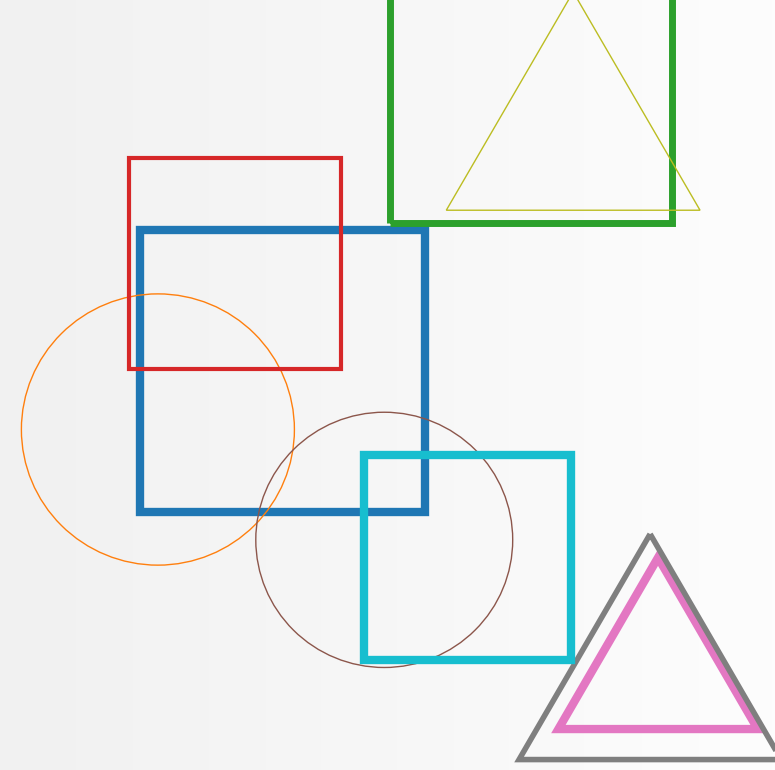[{"shape": "square", "thickness": 3, "radius": 0.92, "center": [0.365, 0.518]}, {"shape": "circle", "thickness": 0.5, "radius": 0.88, "center": [0.204, 0.442]}, {"shape": "square", "thickness": 2.5, "radius": 0.91, "center": [0.685, 0.892]}, {"shape": "square", "thickness": 1.5, "radius": 0.69, "center": [0.303, 0.657]}, {"shape": "circle", "thickness": 0.5, "radius": 0.83, "center": [0.496, 0.299]}, {"shape": "triangle", "thickness": 3, "radius": 0.74, "center": [0.849, 0.127]}, {"shape": "triangle", "thickness": 2, "radius": 0.98, "center": [0.839, 0.111]}, {"shape": "triangle", "thickness": 0.5, "radius": 0.95, "center": [0.74, 0.821]}, {"shape": "square", "thickness": 3, "radius": 0.67, "center": [0.603, 0.276]}]